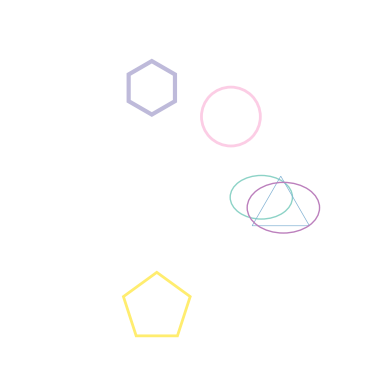[{"shape": "oval", "thickness": 1, "radius": 0.4, "center": [0.679, 0.488]}, {"shape": "hexagon", "thickness": 3, "radius": 0.35, "center": [0.394, 0.772]}, {"shape": "triangle", "thickness": 0.5, "radius": 0.43, "center": [0.729, 0.457]}, {"shape": "circle", "thickness": 2, "radius": 0.38, "center": [0.6, 0.697]}, {"shape": "oval", "thickness": 1, "radius": 0.47, "center": [0.736, 0.46]}, {"shape": "pentagon", "thickness": 2, "radius": 0.46, "center": [0.407, 0.201]}]